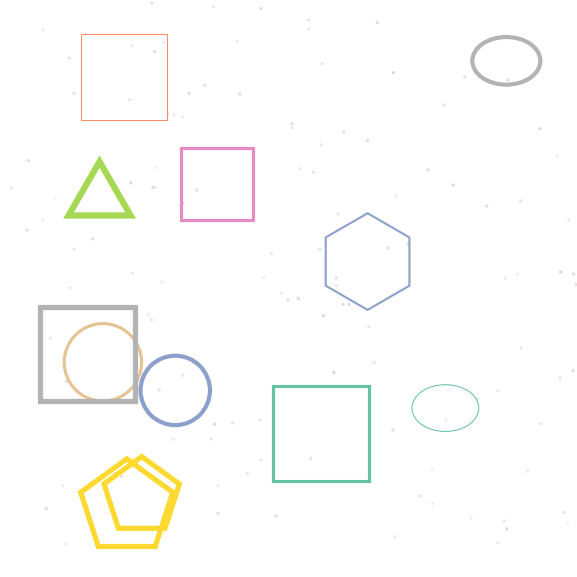[{"shape": "square", "thickness": 1.5, "radius": 0.41, "center": [0.556, 0.249]}, {"shape": "oval", "thickness": 0.5, "radius": 0.29, "center": [0.771, 0.293]}, {"shape": "square", "thickness": 0.5, "radius": 0.37, "center": [0.214, 0.866]}, {"shape": "hexagon", "thickness": 1, "radius": 0.42, "center": [0.636, 0.546]}, {"shape": "circle", "thickness": 2, "radius": 0.3, "center": [0.303, 0.323]}, {"shape": "square", "thickness": 1.5, "radius": 0.31, "center": [0.375, 0.68]}, {"shape": "triangle", "thickness": 3, "radius": 0.31, "center": [0.172, 0.657]}, {"shape": "pentagon", "thickness": 2.5, "radius": 0.42, "center": [0.22, 0.121]}, {"shape": "pentagon", "thickness": 2.5, "radius": 0.34, "center": [0.245, 0.14]}, {"shape": "circle", "thickness": 1.5, "radius": 0.34, "center": [0.178, 0.372]}, {"shape": "square", "thickness": 2.5, "radius": 0.41, "center": [0.152, 0.386]}, {"shape": "oval", "thickness": 2, "radius": 0.29, "center": [0.877, 0.894]}]